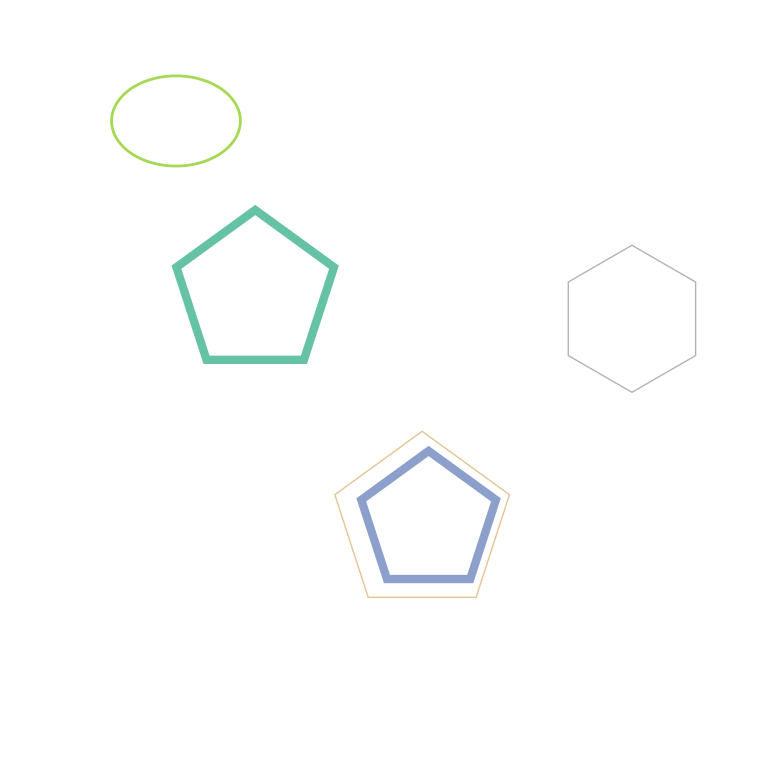[{"shape": "pentagon", "thickness": 3, "radius": 0.54, "center": [0.331, 0.62]}, {"shape": "pentagon", "thickness": 3, "radius": 0.46, "center": [0.557, 0.322]}, {"shape": "oval", "thickness": 1, "radius": 0.42, "center": [0.229, 0.843]}, {"shape": "pentagon", "thickness": 0.5, "radius": 0.6, "center": [0.548, 0.321]}, {"shape": "hexagon", "thickness": 0.5, "radius": 0.48, "center": [0.821, 0.586]}]